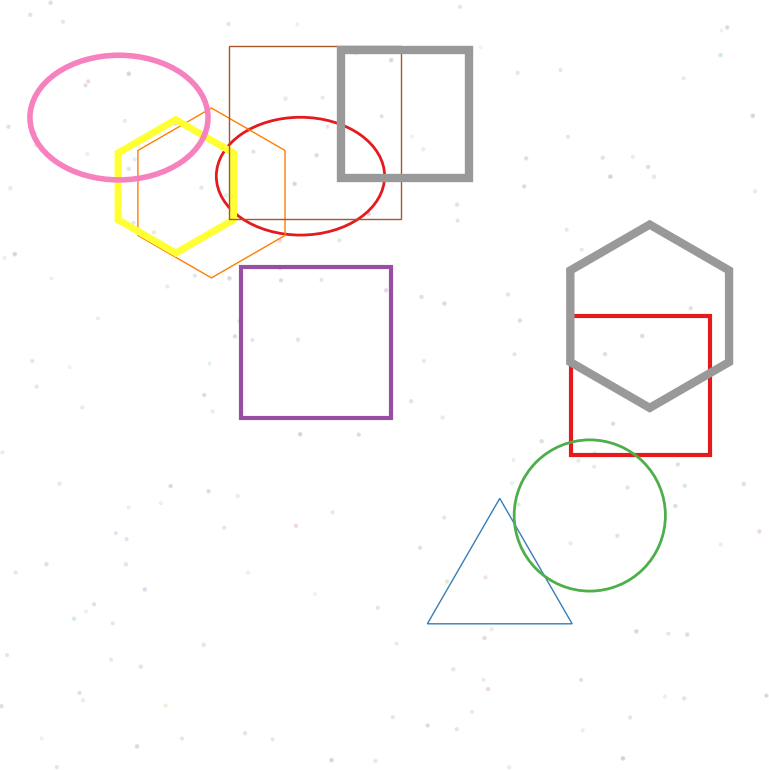[{"shape": "square", "thickness": 1.5, "radius": 0.45, "center": [0.832, 0.499]}, {"shape": "oval", "thickness": 1, "radius": 0.55, "center": [0.39, 0.771]}, {"shape": "triangle", "thickness": 0.5, "radius": 0.54, "center": [0.649, 0.244]}, {"shape": "circle", "thickness": 1, "radius": 0.49, "center": [0.766, 0.331]}, {"shape": "square", "thickness": 1.5, "radius": 0.49, "center": [0.411, 0.555]}, {"shape": "hexagon", "thickness": 0.5, "radius": 0.55, "center": [0.275, 0.749]}, {"shape": "hexagon", "thickness": 2.5, "radius": 0.43, "center": [0.228, 0.758]}, {"shape": "square", "thickness": 0.5, "radius": 0.56, "center": [0.409, 0.828]}, {"shape": "oval", "thickness": 2, "radius": 0.58, "center": [0.155, 0.847]}, {"shape": "square", "thickness": 3, "radius": 0.41, "center": [0.526, 0.852]}, {"shape": "hexagon", "thickness": 3, "radius": 0.6, "center": [0.844, 0.589]}]